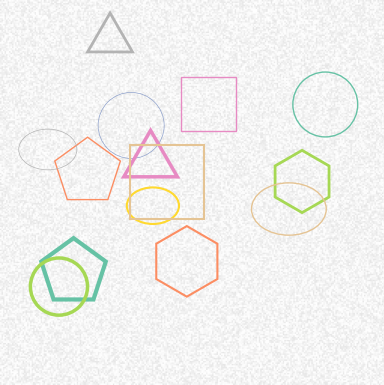[{"shape": "pentagon", "thickness": 3, "radius": 0.44, "center": [0.191, 0.293]}, {"shape": "circle", "thickness": 1, "radius": 0.42, "center": [0.845, 0.729]}, {"shape": "hexagon", "thickness": 1.5, "radius": 0.46, "center": [0.485, 0.321]}, {"shape": "pentagon", "thickness": 1, "radius": 0.45, "center": [0.227, 0.554]}, {"shape": "circle", "thickness": 0.5, "radius": 0.43, "center": [0.341, 0.674]}, {"shape": "square", "thickness": 1, "radius": 0.35, "center": [0.542, 0.73]}, {"shape": "triangle", "thickness": 2.5, "radius": 0.4, "center": [0.391, 0.581]}, {"shape": "hexagon", "thickness": 2, "radius": 0.4, "center": [0.785, 0.529]}, {"shape": "circle", "thickness": 2.5, "radius": 0.37, "center": [0.153, 0.256]}, {"shape": "oval", "thickness": 1.5, "radius": 0.34, "center": [0.397, 0.466]}, {"shape": "oval", "thickness": 1, "radius": 0.49, "center": [0.75, 0.457]}, {"shape": "square", "thickness": 1.5, "radius": 0.48, "center": [0.434, 0.527]}, {"shape": "triangle", "thickness": 2, "radius": 0.34, "center": [0.286, 0.899]}, {"shape": "oval", "thickness": 0.5, "radius": 0.38, "center": [0.124, 0.612]}]